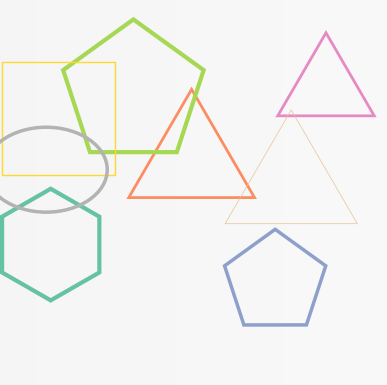[{"shape": "hexagon", "thickness": 3, "radius": 0.72, "center": [0.131, 0.365]}, {"shape": "triangle", "thickness": 2, "radius": 0.94, "center": [0.495, 0.58]}, {"shape": "pentagon", "thickness": 2.5, "radius": 0.69, "center": [0.71, 0.267]}, {"shape": "triangle", "thickness": 2, "radius": 0.72, "center": [0.841, 0.771]}, {"shape": "pentagon", "thickness": 3, "radius": 0.95, "center": [0.344, 0.759]}, {"shape": "square", "thickness": 1, "radius": 0.73, "center": [0.151, 0.692]}, {"shape": "triangle", "thickness": 0.5, "radius": 0.98, "center": [0.752, 0.517]}, {"shape": "oval", "thickness": 2.5, "radius": 0.79, "center": [0.119, 0.559]}]